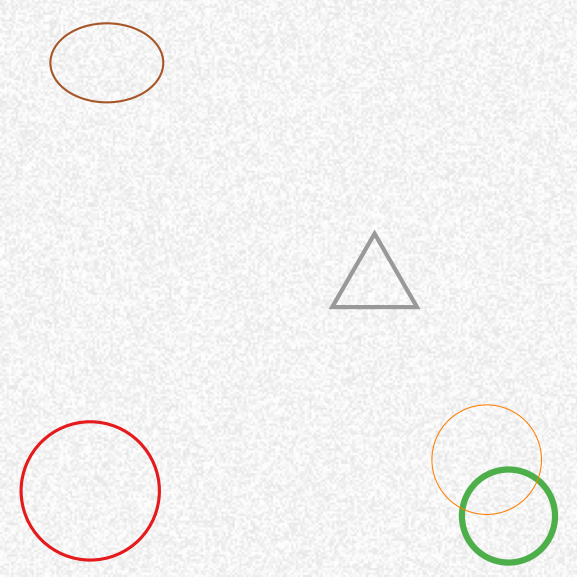[{"shape": "circle", "thickness": 1.5, "radius": 0.6, "center": [0.156, 0.149]}, {"shape": "circle", "thickness": 3, "radius": 0.4, "center": [0.88, 0.106]}, {"shape": "circle", "thickness": 0.5, "radius": 0.47, "center": [0.843, 0.203]}, {"shape": "oval", "thickness": 1, "radius": 0.49, "center": [0.185, 0.89]}, {"shape": "triangle", "thickness": 2, "radius": 0.42, "center": [0.649, 0.51]}]